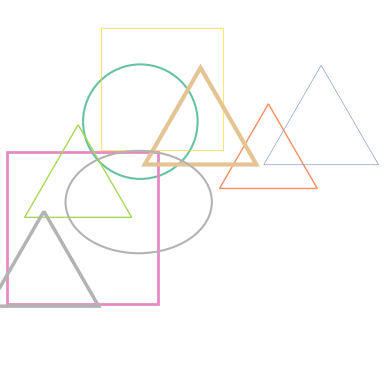[{"shape": "circle", "thickness": 1.5, "radius": 0.74, "center": [0.365, 0.684]}, {"shape": "triangle", "thickness": 1, "radius": 0.73, "center": [0.697, 0.584]}, {"shape": "triangle", "thickness": 0.5, "radius": 0.86, "center": [0.834, 0.658]}, {"shape": "square", "thickness": 2, "radius": 0.98, "center": [0.215, 0.408]}, {"shape": "triangle", "thickness": 1, "radius": 0.8, "center": [0.203, 0.516]}, {"shape": "square", "thickness": 0.5, "radius": 0.79, "center": [0.422, 0.768]}, {"shape": "triangle", "thickness": 3, "radius": 0.84, "center": [0.521, 0.657]}, {"shape": "triangle", "thickness": 2.5, "radius": 0.82, "center": [0.114, 0.287]}, {"shape": "oval", "thickness": 1.5, "radius": 0.95, "center": [0.36, 0.475]}]